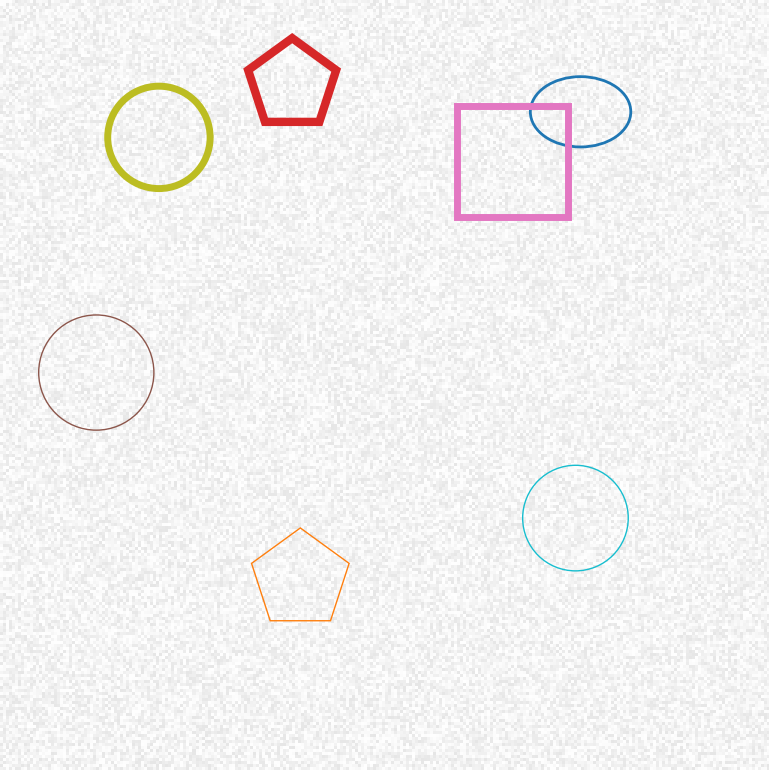[{"shape": "oval", "thickness": 1, "radius": 0.33, "center": [0.754, 0.855]}, {"shape": "pentagon", "thickness": 0.5, "radius": 0.33, "center": [0.39, 0.248]}, {"shape": "pentagon", "thickness": 3, "radius": 0.3, "center": [0.379, 0.89]}, {"shape": "circle", "thickness": 0.5, "radius": 0.37, "center": [0.125, 0.516]}, {"shape": "square", "thickness": 2.5, "radius": 0.36, "center": [0.666, 0.79]}, {"shape": "circle", "thickness": 2.5, "radius": 0.33, "center": [0.206, 0.822]}, {"shape": "circle", "thickness": 0.5, "radius": 0.34, "center": [0.747, 0.327]}]